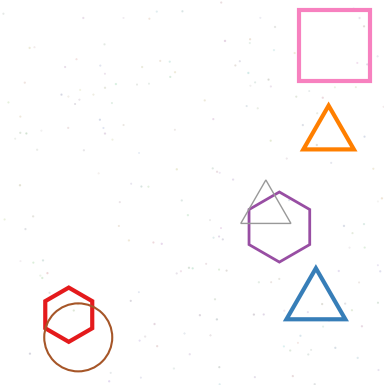[{"shape": "hexagon", "thickness": 3, "radius": 0.35, "center": [0.179, 0.183]}, {"shape": "triangle", "thickness": 3, "radius": 0.44, "center": [0.82, 0.215]}, {"shape": "hexagon", "thickness": 2, "radius": 0.46, "center": [0.726, 0.41]}, {"shape": "triangle", "thickness": 3, "radius": 0.38, "center": [0.854, 0.65]}, {"shape": "circle", "thickness": 1.5, "radius": 0.44, "center": [0.203, 0.124]}, {"shape": "square", "thickness": 3, "radius": 0.46, "center": [0.868, 0.882]}, {"shape": "triangle", "thickness": 1, "radius": 0.38, "center": [0.691, 0.457]}]